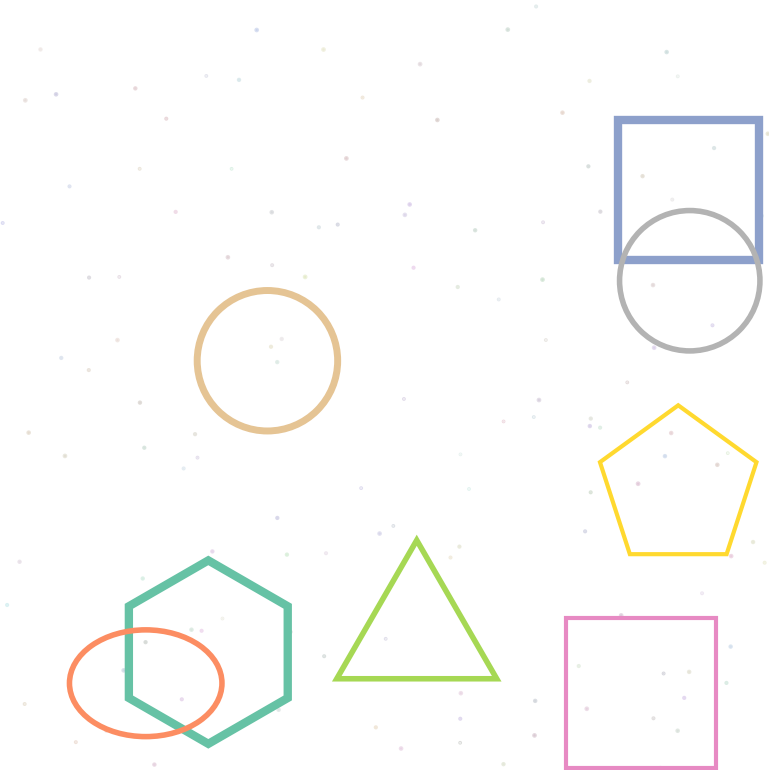[{"shape": "hexagon", "thickness": 3, "radius": 0.6, "center": [0.271, 0.153]}, {"shape": "oval", "thickness": 2, "radius": 0.5, "center": [0.189, 0.113]}, {"shape": "square", "thickness": 3, "radius": 0.46, "center": [0.894, 0.753]}, {"shape": "square", "thickness": 1.5, "radius": 0.49, "center": [0.833, 0.1]}, {"shape": "triangle", "thickness": 2, "radius": 0.6, "center": [0.541, 0.178]}, {"shape": "pentagon", "thickness": 1.5, "radius": 0.53, "center": [0.881, 0.367]}, {"shape": "circle", "thickness": 2.5, "radius": 0.46, "center": [0.347, 0.531]}, {"shape": "circle", "thickness": 2, "radius": 0.46, "center": [0.896, 0.635]}]